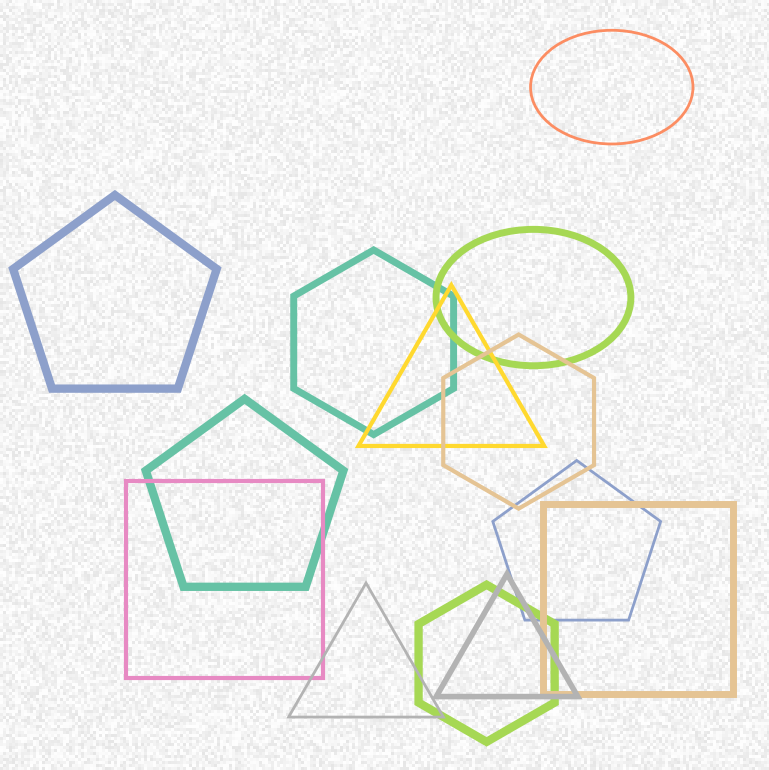[{"shape": "hexagon", "thickness": 2.5, "radius": 0.6, "center": [0.485, 0.555]}, {"shape": "pentagon", "thickness": 3, "radius": 0.67, "center": [0.318, 0.347]}, {"shape": "oval", "thickness": 1, "radius": 0.53, "center": [0.795, 0.887]}, {"shape": "pentagon", "thickness": 1, "radius": 0.57, "center": [0.749, 0.287]}, {"shape": "pentagon", "thickness": 3, "radius": 0.69, "center": [0.149, 0.608]}, {"shape": "square", "thickness": 1.5, "radius": 0.64, "center": [0.292, 0.248]}, {"shape": "oval", "thickness": 2.5, "radius": 0.63, "center": [0.693, 0.614]}, {"shape": "hexagon", "thickness": 3, "radius": 0.51, "center": [0.632, 0.139]}, {"shape": "triangle", "thickness": 1.5, "radius": 0.7, "center": [0.586, 0.49]}, {"shape": "square", "thickness": 2.5, "radius": 0.62, "center": [0.829, 0.222]}, {"shape": "hexagon", "thickness": 1.5, "radius": 0.57, "center": [0.674, 0.453]}, {"shape": "triangle", "thickness": 2, "radius": 0.53, "center": [0.658, 0.148]}, {"shape": "triangle", "thickness": 1, "radius": 0.58, "center": [0.475, 0.127]}]